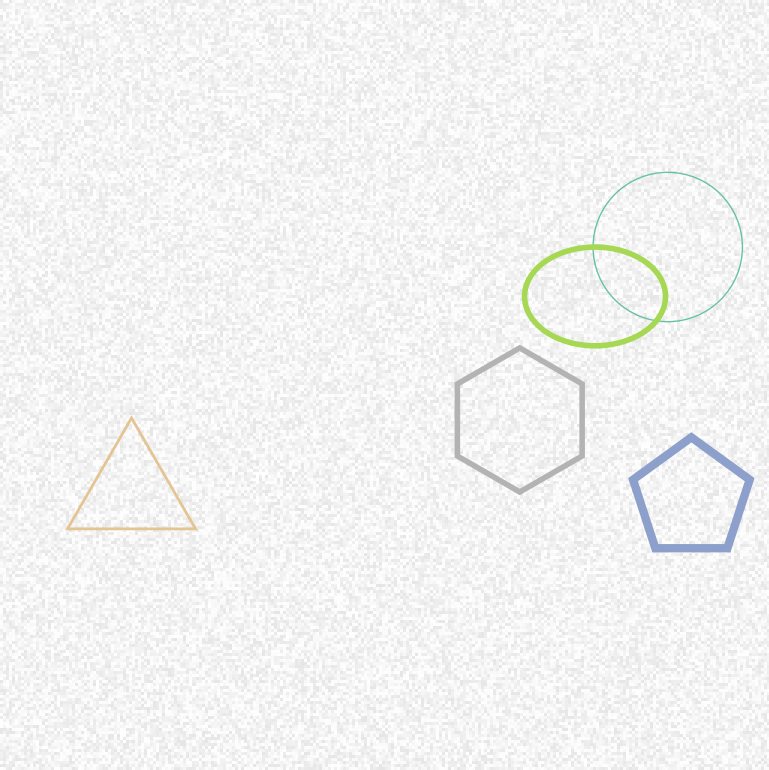[{"shape": "circle", "thickness": 0.5, "radius": 0.48, "center": [0.867, 0.679]}, {"shape": "pentagon", "thickness": 3, "radius": 0.4, "center": [0.898, 0.352]}, {"shape": "oval", "thickness": 2, "radius": 0.46, "center": [0.773, 0.615]}, {"shape": "triangle", "thickness": 1, "radius": 0.48, "center": [0.171, 0.361]}, {"shape": "hexagon", "thickness": 2, "radius": 0.47, "center": [0.675, 0.455]}]